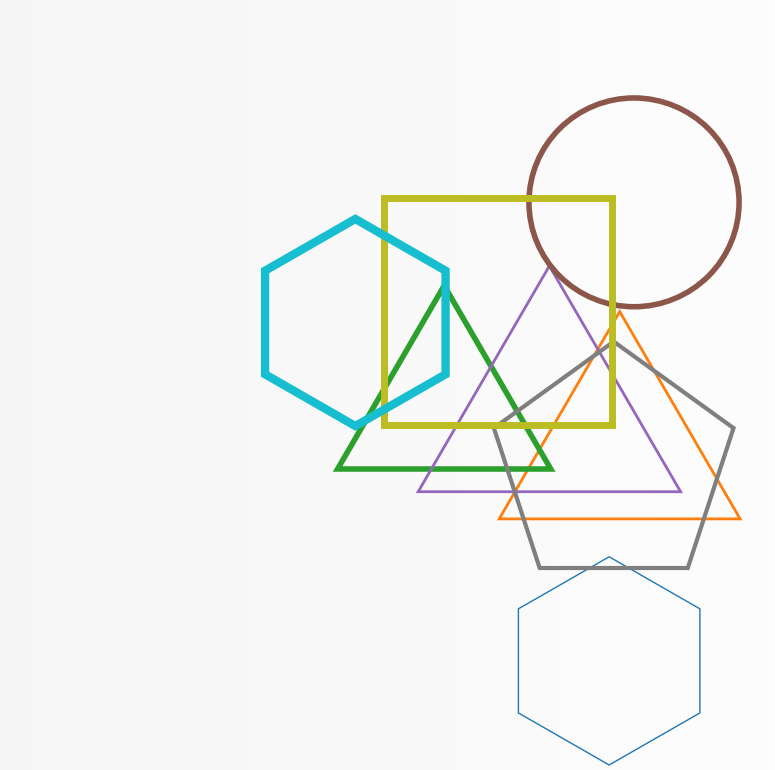[{"shape": "hexagon", "thickness": 0.5, "radius": 0.68, "center": [0.786, 0.142]}, {"shape": "triangle", "thickness": 1, "radius": 0.9, "center": [0.8, 0.416]}, {"shape": "triangle", "thickness": 2, "radius": 0.79, "center": [0.573, 0.47]}, {"shape": "triangle", "thickness": 1, "radius": 0.98, "center": [0.709, 0.459]}, {"shape": "circle", "thickness": 2, "radius": 0.68, "center": [0.818, 0.737]}, {"shape": "pentagon", "thickness": 1.5, "radius": 0.81, "center": [0.792, 0.394]}, {"shape": "square", "thickness": 2.5, "radius": 0.74, "center": [0.643, 0.596]}, {"shape": "hexagon", "thickness": 3, "radius": 0.67, "center": [0.458, 0.581]}]